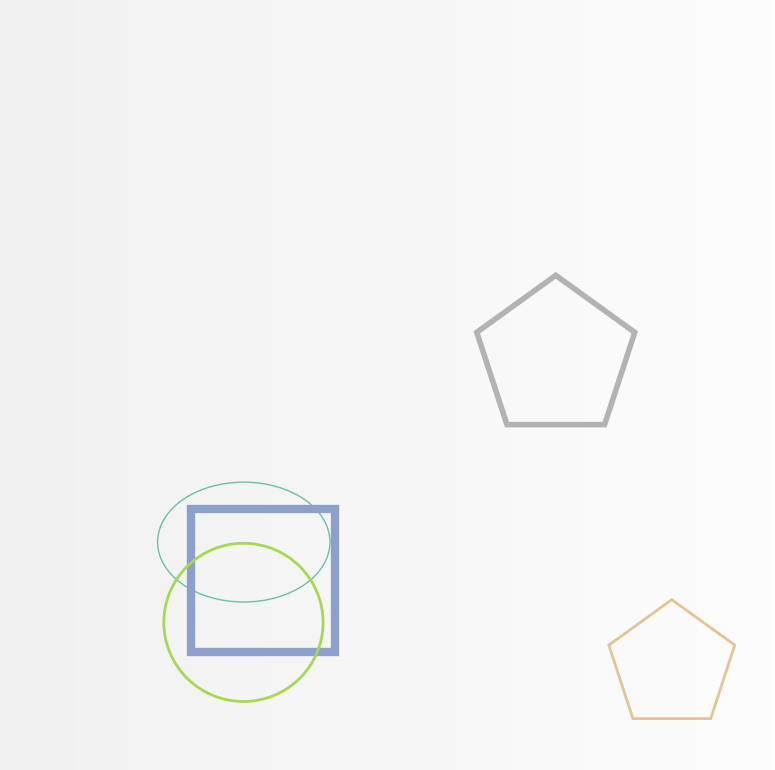[{"shape": "oval", "thickness": 0.5, "radius": 0.56, "center": [0.315, 0.296]}, {"shape": "square", "thickness": 3, "radius": 0.47, "center": [0.339, 0.246]}, {"shape": "circle", "thickness": 1, "radius": 0.51, "center": [0.314, 0.192]}, {"shape": "pentagon", "thickness": 1, "radius": 0.43, "center": [0.867, 0.136]}, {"shape": "pentagon", "thickness": 2, "radius": 0.54, "center": [0.717, 0.535]}]